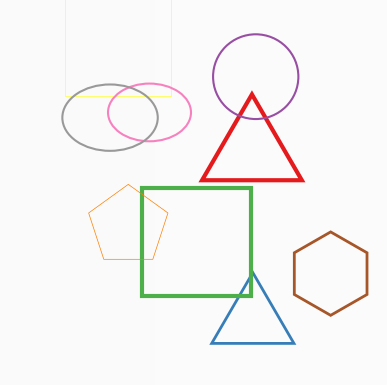[{"shape": "triangle", "thickness": 3, "radius": 0.74, "center": [0.65, 0.606]}, {"shape": "triangle", "thickness": 2, "radius": 0.61, "center": [0.652, 0.169]}, {"shape": "square", "thickness": 3, "radius": 0.7, "center": [0.508, 0.371]}, {"shape": "circle", "thickness": 1.5, "radius": 0.55, "center": [0.66, 0.801]}, {"shape": "pentagon", "thickness": 0.5, "radius": 0.54, "center": [0.331, 0.414]}, {"shape": "square", "thickness": 0.5, "radius": 0.68, "center": [0.305, 0.887]}, {"shape": "hexagon", "thickness": 2, "radius": 0.54, "center": [0.853, 0.289]}, {"shape": "oval", "thickness": 1.5, "radius": 0.54, "center": [0.386, 0.708]}, {"shape": "oval", "thickness": 1.5, "radius": 0.62, "center": [0.284, 0.694]}]